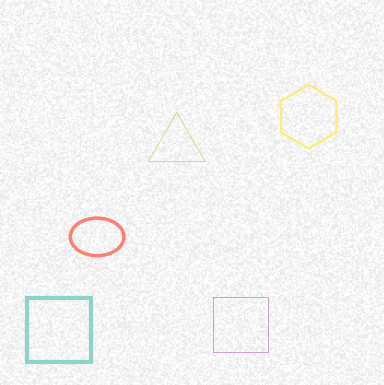[{"shape": "square", "thickness": 3, "radius": 0.42, "center": [0.152, 0.143]}, {"shape": "oval", "thickness": 2.5, "radius": 0.35, "center": [0.252, 0.385]}, {"shape": "triangle", "thickness": 0.5, "radius": 0.43, "center": [0.459, 0.623]}, {"shape": "square", "thickness": 0.5, "radius": 0.36, "center": [0.625, 0.157]}, {"shape": "hexagon", "thickness": 1.5, "radius": 0.41, "center": [0.802, 0.697]}]